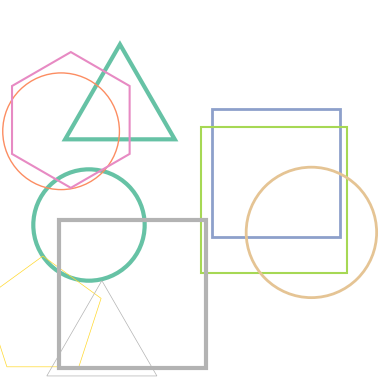[{"shape": "triangle", "thickness": 3, "radius": 0.82, "center": [0.312, 0.72]}, {"shape": "circle", "thickness": 3, "radius": 0.72, "center": [0.231, 0.416]}, {"shape": "circle", "thickness": 1, "radius": 0.76, "center": [0.159, 0.659]}, {"shape": "square", "thickness": 2, "radius": 0.83, "center": [0.717, 0.55]}, {"shape": "hexagon", "thickness": 1.5, "radius": 0.88, "center": [0.184, 0.688]}, {"shape": "square", "thickness": 1.5, "radius": 0.95, "center": [0.712, 0.48]}, {"shape": "pentagon", "thickness": 0.5, "radius": 0.79, "center": [0.111, 0.176]}, {"shape": "circle", "thickness": 2, "radius": 0.85, "center": [0.809, 0.396]}, {"shape": "triangle", "thickness": 0.5, "radius": 0.83, "center": [0.265, 0.106]}, {"shape": "square", "thickness": 3, "radius": 0.96, "center": [0.344, 0.236]}]